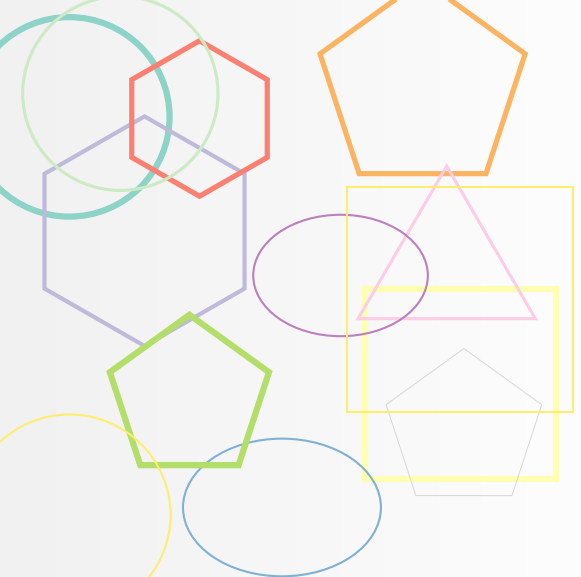[{"shape": "circle", "thickness": 3, "radius": 0.86, "center": [0.119, 0.797]}, {"shape": "square", "thickness": 3, "radius": 0.82, "center": [0.793, 0.334]}, {"shape": "hexagon", "thickness": 2, "radius": 0.99, "center": [0.249, 0.599]}, {"shape": "hexagon", "thickness": 2.5, "radius": 0.67, "center": [0.343, 0.794]}, {"shape": "oval", "thickness": 1, "radius": 0.85, "center": [0.485, 0.12]}, {"shape": "pentagon", "thickness": 2.5, "radius": 0.93, "center": [0.727, 0.849]}, {"shape": "pentagon", "thickness": 3, "radius": 0.72, "center": [0.326, 0.31]}, {"shape": "triangle", "thickness": 1.5, "radius": 0.88, "center": [0.768, 0.535]}, {"shape": "pentagon", "thickness": 0.5, "radius": 0.7, "center": [0.798, 0.255]}, {"shape": "oval", "thickness": 1, "radius": 0.75, "center": [0.586, 0.522]}, {"shape": "circle", "thickness": 1.5, "radius": 0.84, "center": [0.207, 0.837]}, {"shape": "square", "thickness": 1, "radius": 0.97, "center": [0.791, 0.481]}, {"shape": "circle", "thickness": 1, "radius": 0.87, "center": [0.119, 0.107]}]